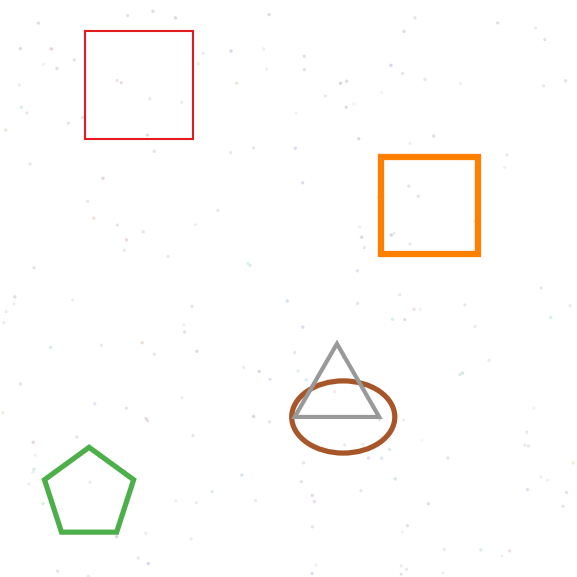[{"shape": "square", "thickness": 1, "radius": 0.47, "center": [0.241, 0.852]}, {"shape": "pentagon", "thickness": 2.5, "radius": 0.41, "center": [0.154, 0.143]}, {"shape": "square", "thickness": 3, "radius": 0.42, "center": [0.743, 0.644]}, {"shape": "oval", "thickness": 2.5, "radius": 0.45, "center": [0.594, 0.277]}, {"shape": "triangle", "thickness": 2, "radius": 0.42, "center": [0.583, 0.319]}]